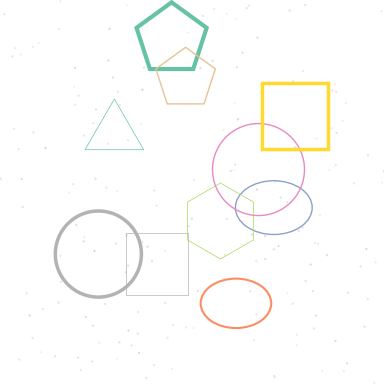[{"shape": "triangle", "thickness": 0.5, "radius": 0.44, "center": [0.297, 0.655]}, {"shape": "pentagon", "thickness": 3, "radius": 0.48, "center": [0.446, 0.898]}, {"shape": "oval", "thickness": 1.5, "radius": 0.46, "center": [0.613, 0.212]}, {"shape": "oval", "thickness": 1, "radius": 0.5, "center": [0.711, 0.461]}, {"shape": "circle", "thickness": 1, "radius": 0.6, "center": [0.671, 0.56]}, {"shape": "hexagon", "thickness": 0.5, "radius": 0.49, "center": [0.573, 0.426]}, {"shape": "square", "thickness": 2.5, "radius": 0.43, "center": [0.767, 0.699]}, {"shape": "pentagon", "thickness": 1, "radius": 0.41, "center": [0.482, 0.796]}, {"shape": "square", "thickness": 0.5, "radius": 0.4, "center": [0.409, 0.315]}, {"shape": "circle", "thickness": 2.5, "radius": 0.56, "center": [0.255, 0.34]}]